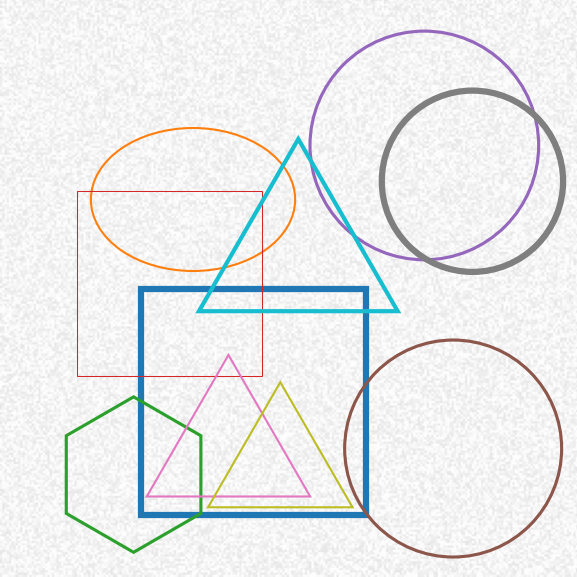[{"shape": "square", "thickness": 3, "radius": 0.98, "center": [0.439, 0.303]}, {"shape": "oval", "thickness": 1, "radius": 0.88, "center": [0.334, 0.654]}, {"shape": "hexagon", "thickness": 1.5, "radius": 0.67, "center": [0.231, 0.177]}, {"shape": "square", "thickness": 0.5, "radius": 0.8, "center": [0.293, 0.508]}, {"shape": "circle", "thickness": 1.5, "radius": 0.99, "center": [0.735, 0.747]}, {"shape": "circle", "thickness": 1.5, "radius": 0.94, "center": [0.785, 0.222]}, {"shape": "triangle", "thickness": 1, "radius": 0.82, "center": [0.396, 0.221]}, {"shape": "circle", "thickness": 3, "radius": 0.78, "center": [0.818, 0.685]}, {"shape": "triangle", "thickness": 1, "radius": 0.72, "center": [0.485, 0.193]}, {"shape": "triangle", "thickness": 2, "radius": 0.99, "center": [0.517, 0.56]}]